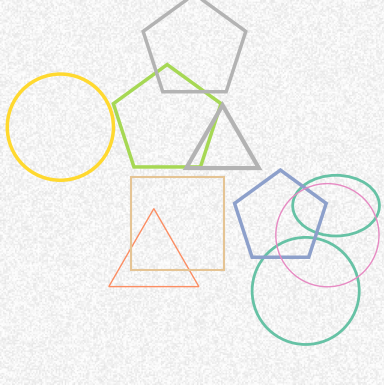[{"shape": "oval", "thickness": 2, "radius": 0.56, "center": [0.873, 0.466]}, {"shape": "circle", "thickness": 2, "radius": 0.7, "center": [0.794, 0.244]}, {"shape": "triangle", "thickness": 1, "radius": 0.68, "center": [0.4, 0.323]}, {"shape": "pentagon", "thickness": 2.5, "radius": 0.63, "center": [0.728, 0.433]}, {"shape": "circle", "thickness": 1, "radius": 0.67, "center": [0.85, 0.389]}, {"shape": "pentagon", "thickness": 2.5, "radius": 0.74, "center": [0.434, 0.685]}, {"shape": "circle", "thickness": 2.5, "radius": 0.69, "center": [0.157, 0.67]}, {"shape": "square", "thickness": 1.5, "radius": 0.6, "center": [0.461, 0.419]}, {"shape": "triangle", "thickness": 3, "radius": 0.54, "center": [0.578, 0.618]}, {"shape": "pentagon", "thickness": 2.5, "radius": 0.7, "center": [0.505, 0.875]}]